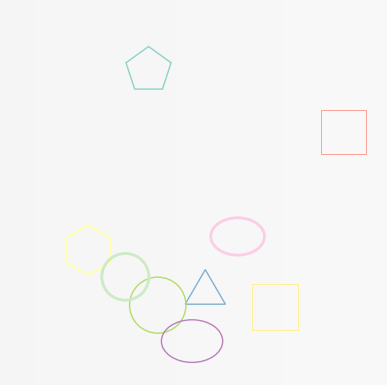[{"shape": "pentagon", "thickness": 1, "radius": 0.31, "center": [0.383, 0.818]}, {"shape": "hexagon", "thickness": 1.5, "radius": 0.32, "center": [0.228, 0.35]}, {"shape": "square", "thickness": 0.5, "radius": 0.29, "center": [0.887, 0.657]}, {"shape": "triangle", "thickness": 1, "radius": 0.3, "center": [0.53, 0.24]}, {"shape": "circle", "thickness": 1, "radius": 0.36, "center": [0.407, 0.207]}, {"shape": "oval", "thickness": 2, "radius": 0.35, "center": [0.613, 0.386]}, {"shape": "oval", "thickness": 1, "radius": 0.4, "center": [0.496, 0.114]}, {"shape": "circle", "thickness": 2, "radius": 0.3, "center": [0.323, 0.281]}, {"shape": "square", "thickness": 0.5, "radius": 0.3, "center": [0.709, 0.203]}]